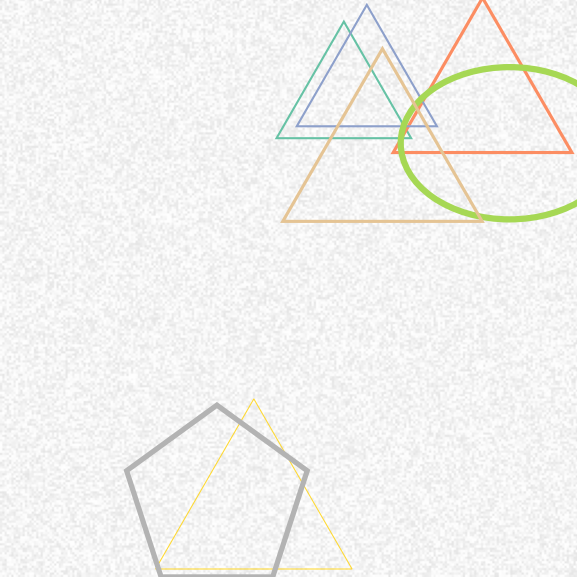[{"shape": "triangle", "thickness": 1, "radius": 0.67, "center": [0.595, 0.827]}, {"shape": "triangle", "thickness": 1.5, "radius": 0.89, "center": [0.836, 0.824]}, {"shape": "triangle", "thickness": 1, "radius": 0.7, "center": [0.635, 0.851]}, {"shape": "oval", "thickness": 3, "radius": 0.94, "center": [0.882, 0.751]}, {"shape": "triangle", "thickness": 0.5, "radius": 0.98, "center": [0.44, 0.112]}, {"shape": "triangle", "thickness": 1.5, "radius": 1.0, "center": [0.662, 0.715]}, {"shape": "pentagon", "thickness": 2.5, "radius": 0.82, "center": [0.376, 0.133]}]